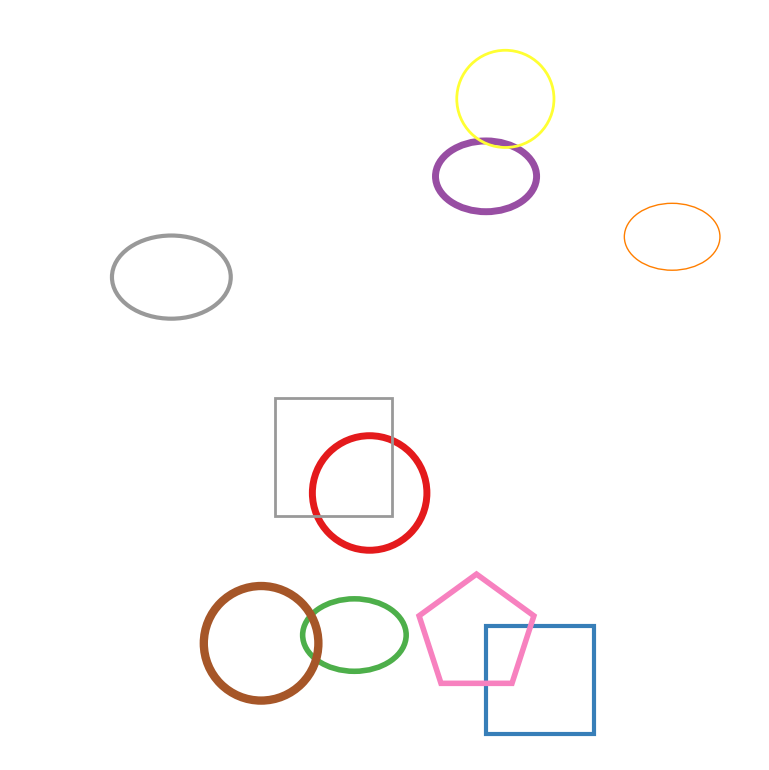[{"shape": "circle", "thickness": 2.5, "radius": 0.37, "center": [0.48, 0.36]}, {"shape": "square", "thickness": 1.5, "radius": 0.35, "center": [0.701, 0.117]}, {"shape": "oval", "thickness": 2, "radius": 0.34, "center": [0.46, 0.175]}, {"shape": "oval", "thickness": 2.5, "radius": 0.33, "center": [0.631, 0.771]}, {"shape": "oval", "thickness": 0.5, "radius": 0.31, "center": [0.873, 0.693]}, {"shape": "circle", "thickness": 1, "radius": 0.32, "center": [0.656, 0.872]}, {"shape": "circle", "thickness": 3, "radius": 0.37, "center": [0.339, 0.165]}, {"shape": "pentagon", "thickness": 2, "radius": 0.39, "center": [0.619, 0.176]}, {"shape": "oval", "thickness": 1.5, "radius": 0.39, "center": [0.223, 0.64]}, {"shape": "square", "thickness": 1, "radius": 0.38, "center": [0.433, 0.406]}]